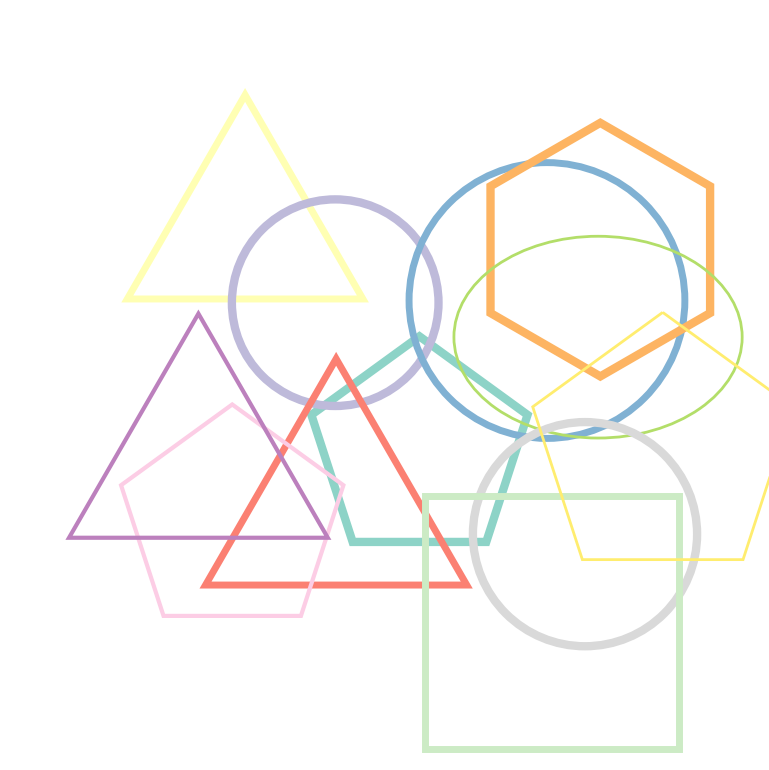[{"shape": "pentagon", "thickness": 3, "radius": 0.74, "center": [0.545, 0.416]}, {"shape": "triangle", "thickness": 2.5, "radius": 0.88, "center": [0.318, 0.7]}, {"shape": "circle", "thickness": 3, "radius": 0.67, "center": [0.435, 0.607]}, {"shape": "triangle", "thickness": 2.5, "radius": 0.98, "center": [0.437, 0.338]}, {"shape": "circle", "thickness": 2.5, "radius": 0.9, "center": [0.71, 0.61]}, {"shape": "hexagon", "thickness": 3, "radius": 0.82, "center": [0.78, 0.676]}, {"shape": "oval", "thickness": 1, "radius": 0.94, "center": [0.777, 0.562]}, {"shape": "pentagon", "thickness": 1.5, "radius": 0.76, "center": [0.302, 0.323]}, {"shape": "circle", "thickness": 3, "radius": 0.73, "center": [0.76, 0.306]}, {"shape": "triangle", "thickness": 1.5, "radius": 0.97, "center": [0.258, 0.399]}, {"shape": "square", "thickness": 2.5, "radius": 0.82, "center": [0.717, 0.192]}, {"shape": "pentagon", "thickness": 1, "radius": 0.89, "center": [0.861, 0.417]}]